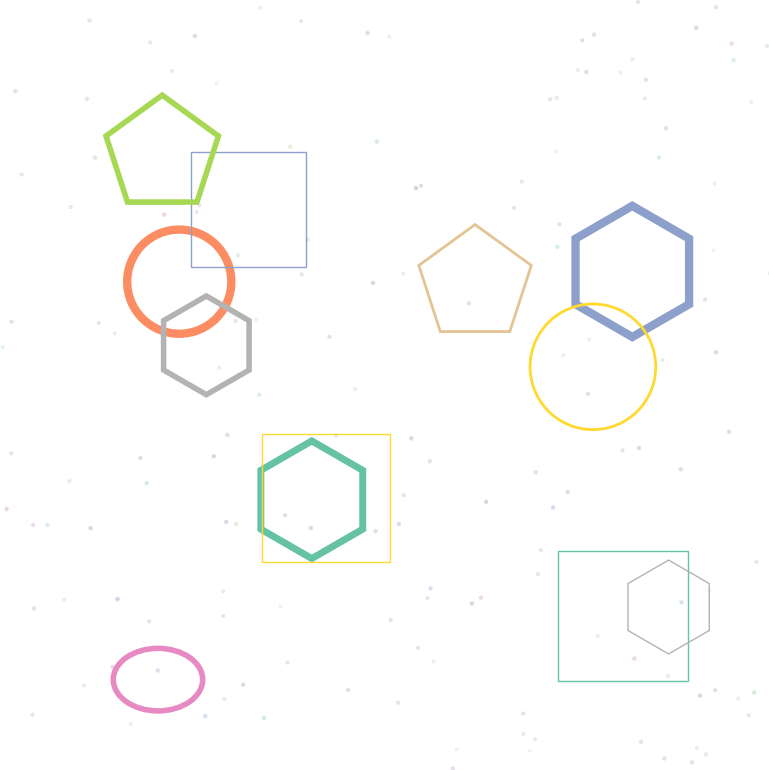[{"shape": "square", "thickness": 0.5, "radius": 0.42, "center": [0.809, 0.2]}, {"shape": "hexagon", "thickness": 2.5, "radius": 0.38, "center": [0.405, 0.351]}, {"shape": "circle", "thickness": 3, "radius": 0.34, "center": [0.233, 0.634]}, {"shape": "square", "thickness": 0.5, "radius": 0.37, "center": [0.323, 0.728]}, {"shape": "hexagon", "thickness": 3, "radius": 0.43, "center": [0.821, 0.647]}, {"shape": "oval", "thickness": 2, "radius": 0.29, "center": [0.205, 0.117]}, {"shape": "pentagon", "thickness": 2, "radius": 0.38, "center": [0.211, 0.8]}, {"shape": "circle", "thickness": 1, "radius": 0.41, "center": [0.77, 0.524]}, {"shape": "square", "thickness": 0.5, "radius": 0.42, "center": [0.424, 0.354]}, {"shape": "pentagon", "thickness": 1, "radius": 0.38, "center": [0.617, 0.632]}, {"shape": "hexagon", "thickness": 0.5, "radius": 0.3, "center": [0.868, 0.212]}, {"shape": "hexagon", "thickness": 2, "radius": 0.32, "center": [0.268, 0.552]}]